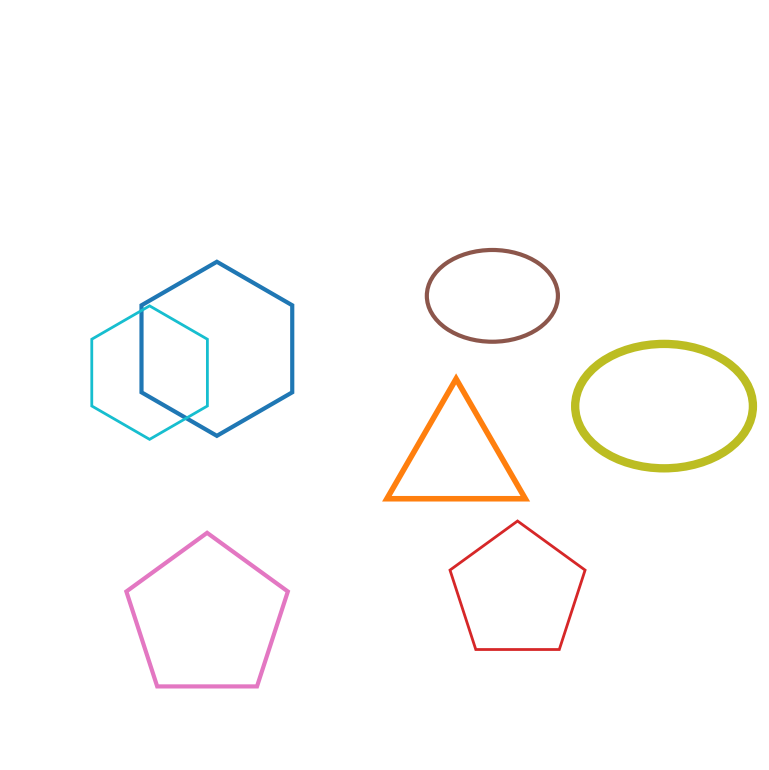[{"shape": "hexagon", "thickness": 1.5, "radius": 0.57, "center": [0.282, 0.547]}, {"shape": "triangle", "thickness": 2, "radius": 0.52, "center": [0.592, 0.404]}, {"shape": "pentagon", "thickness": 1, "radius": 0.46, "center": [0.672, 0.231]}, {"shape": "oval", "thickness": 1.5, "radius": 0.43, "center": [0.639, 0.616]}, {"shape": "pentagon", "thickness": 1.5, "radius": 0.55, "center": [0.269, 0.198]}, {"shape": "oval", "thickness": 3, "radius": 0.58, "center": [0.862, 0.473]}, {"shape": "hexagon", "thickness": 1, "radius": 0.43, "center": [0.194, 0.516]}]